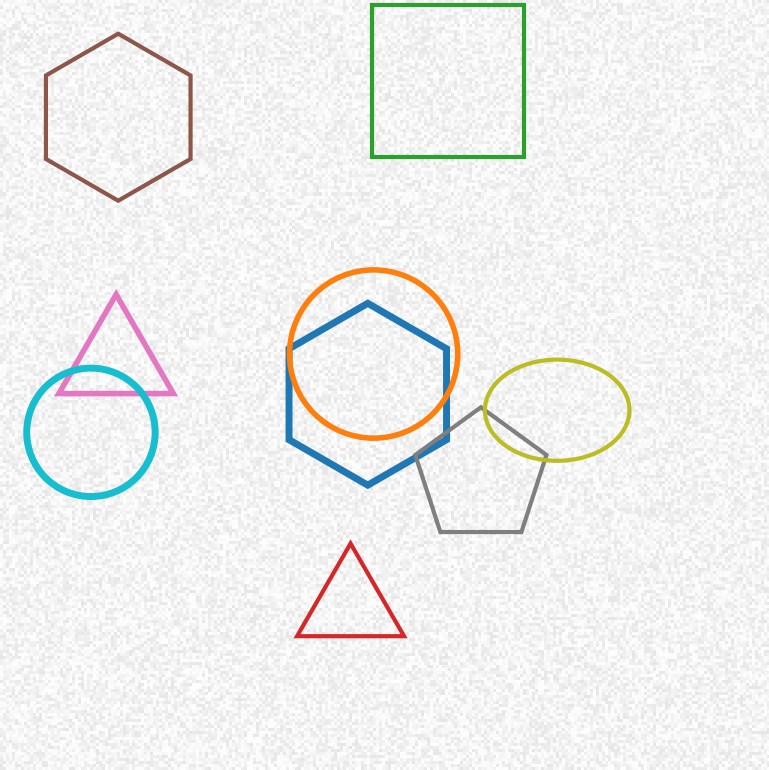[{"shape": "hexagon", "thickness": 2.5, "radius": 0.59, "center": [0.478, 0.488]}, {"shape": "circle", "thickness": 2, "radius": 0.55, "center": [0.485, 0.54]}, {"shape": "square", "thickness": 1.5, "radius": 0.49, "center": [0.582, 0.895]}, {"shape": "triangle", "thickness": 1.5, "radius": 0.4, "center": [0.455, 0.214]}, {"shape": "hexagon", "thickness": 1.5, "radius": 0.54, "center": [0.154, 0.848]}, {"shape": "triangle", "thickness": 2, "radius": 0.43, "center": [0.151, 0.532]}, {"shape": "pentagon", "thickness": 1.5, "radius": 0.45, "center": [0.625, 0.381]}, {"shape": "oval", "thickness": 1.5, "radius": 0.47, "center": [0.724, 0.467]}, {"shape": "circle", "thickness": 2.5, "radius": 0.42, "center": [0.118, 0.439]}]